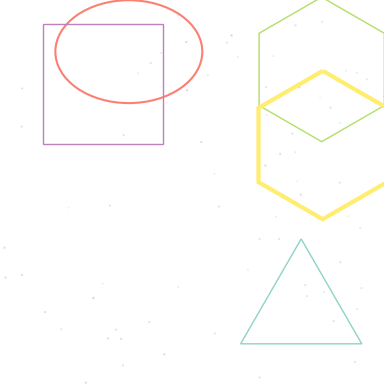[{"shape": "triangle", "thickness": 1, "radius": 0.91, "center": [0.782, 0.198]}, {"shape": "oval", "thickness": 1.5, "radius": 0.95, "center": [0.335, 0.866]}, {"shape": "hexagon", "thickness": 1, "radius": 0.94, "center": [0.836, 0.82]}, {"shape": "square", "thickness": 1, "radius": 0.78, "center": [0.269, 0.781]}, {"shape": "hexagon", "thickness": 3, "radius": 0.96, "center": [0.838, 0.623]}]